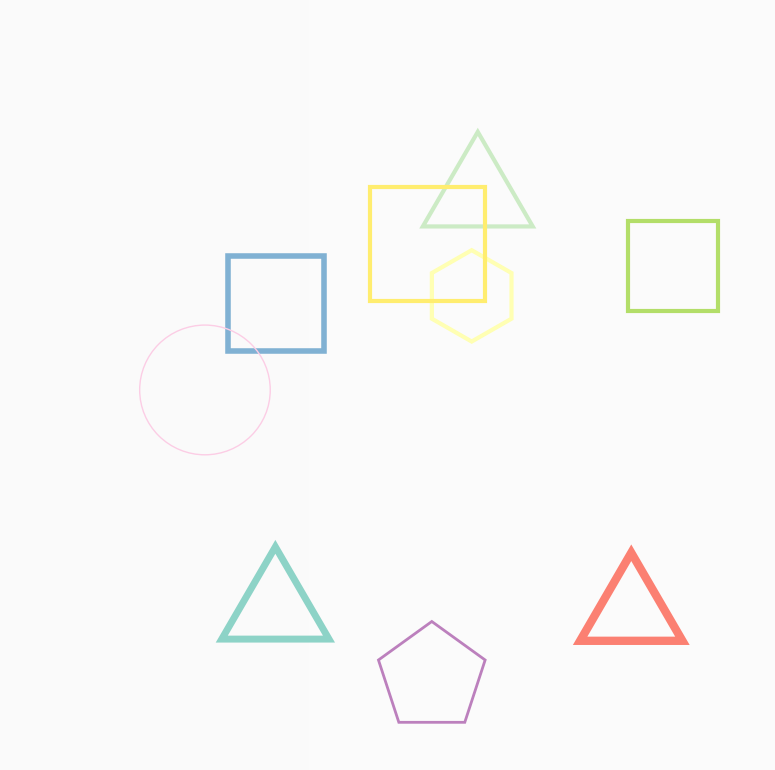[{"shape": "triangle", "thickness": 2.5, "radius": 0.4, "center": [0.355, 0.21]}, {"shape": "hexagon", "thickness": 1.5, "radius": 0.3, "center": [0.609, 0.616]}, {"shape": "triangle", "thickness": 3, "radius": 0.38, "center": [0.815, 0.206]}, {"shape": "square", "thickness": 2, "radius": 0.31, "center": [0.356, 0.606]}, {"shape": "square", "thickness": 1.5, "radius": 0.29, "center": [0.869, 0.654]}, {"shape": "circle", "thickness": 0.5, "radius": 0.42, "center": [0.264, 0.494]}, {"shape": "pentagon", "thickness": 1, "radius": 0.36, "center": [0.557, 0.12]}, {"shape": "triangle", "thickness": 1.5, "radius": 0.41, "center": [0.616, 0.747]}, {"shape": "square", "thickness": 1.5, "radius": 0.37, "center": [0.551, 0.683]}]